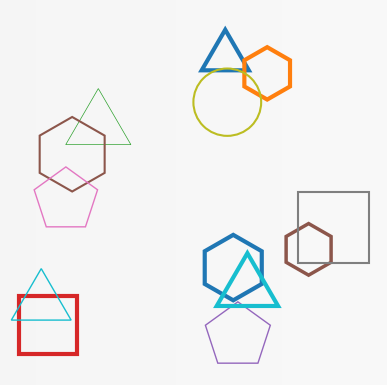[{"shape": "hexagon", "thickness": 3, "radius": 0.42, "center": [0.602, 0.305]}, {"shape": "triangle", "thickness": 3, "radius": 0.35, "center": [0.581, 0.852]}, {"shape": "hexagon", "thickness": 3, "radius": 0.34, "center": [0.69, 0.809]}, {"shape": "triangle", "thickness": 0.5, "radius": 0.49, "center": [0.254, 0.673]}, {"shape": "square", "thickness": 3, "radius": 0.38, "center": [0.123, 0.155]}, {"shape": "pentagon", "thickness": 1, "radius": 0.44, "center": [0.614, 0.128]}, {"shape": "hexagon", "thickness": 2.5, "radius": 0.34, "center": [0.796, 0.352]}, {"shape": "hexagon", "thickness": 1.5, "radius": 0.48, "center": [0.186, 0.599]}, {"shape": "pentagon", "thickness": 1, "radius": 0.43, "center": [0.17, 0.48]}, {"shape": "square", "thickness": 1.5, "radius": 0.46, "center": [0.861, 0.41]}, {"shape": "circle", "thickness": 1.5, "radius": 0.44, "center": [0.587, 0.735]}, {"shape": "triangle", "thickness": 3, "radius": 0.46, "center": [0.638, 0.251]}, {"shape": "triangle", "thickness": 1, "radius": 0.45, "center": [0.106, 0.213]}]